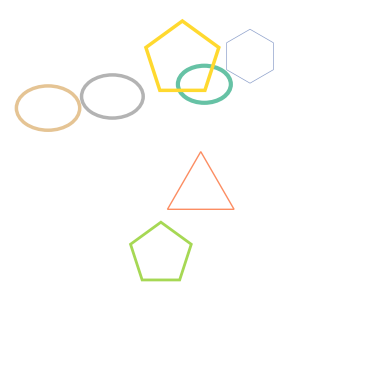[{"shape": "oval", "thickness": 3, "radius": 0.34, "center": [0.531, 0.781]}, {"shape": "triangle", "thickness": 1, "radius": 0.5, "center": [0.521, 0.506]}, {"shape": "hexagon", "thickness": 0.5, "radius": 0.35, "center": [0.649, 0.854]}, {"shape": "pentagon", "thickness": 2, "radius": 0.41, "center": [0.418, 0.34]}, {"shape": "pentagon", "thickness": 2.5, "radius": 0.5, "center": [0.474, 0.846]}, {"shape": "oval", "thickness": 2.5, "radius": 0.41, "center": [0.125, 0.719]}, {"shape": "oval", "thickness": 2.5, "radius": 0.4, "center": [0.292, 0.749]}]